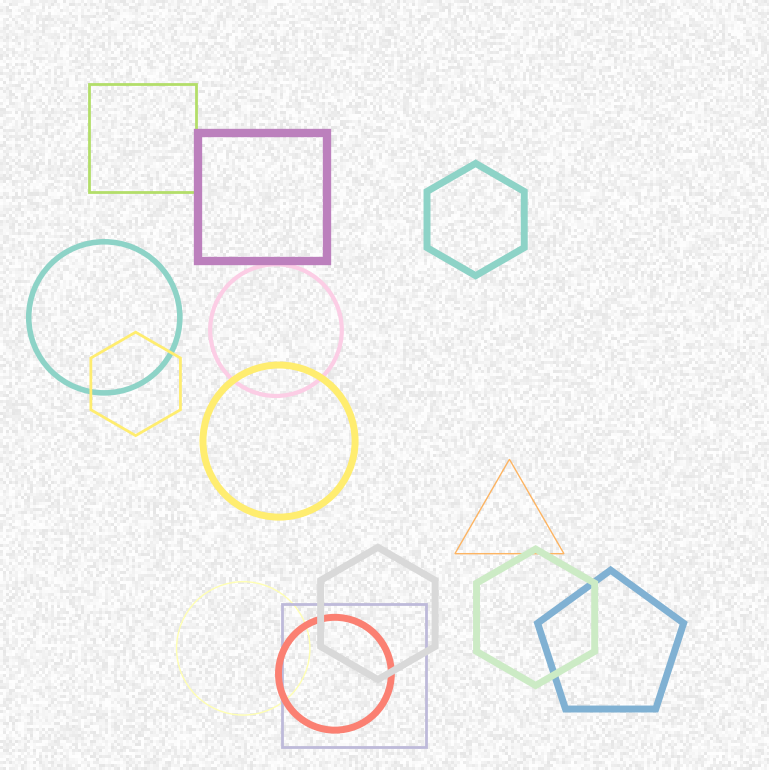[{"shape": "hexagon", "thickness": 2.5, "radius": 0.36, "center": [0.618, 0.715]}, {"shape": "circle", "thickness": 2, "radius": 0.49, "center": [0.135, 0.588]}, {"shape": "circle", "thickness": 0.5, "radius": 0.43, "center": [0.316, 0.158]}, {"shape": "square", "thickness": 1, "radius": 0.47, "center": [0.46, 0.123]}, {"shape": "circle", "thickness": 2.5, "radius": 0.37, "center": [0.435, 0.125]}, {"shape": "pentagon", "thickness": 2.5, "radius": 0.5, "center": [0.793, 0.16]}, {"shape": "triangle", "thickness": 0.5, "radius": 0.41, "center": [0.662, 0.322]}, {"shape": "square", "thickness": 1, "radius": 0.35, "center": [0.185, 0.821]}, {"shape": "circle", "thickness": 1.5, "radius": 0.43, "center": [0.358, 0.571]}, {"shape": "hexagon", "thickness": 2.5, "radius": 0.43, "center": [0.491, 0.203]}, {"shape": "square", "thickness": 3, "radius": 0.42, "center": [0.341, 0.745]}, {"shape": "hexagon", "thickness": 2.5, "radius": 0.44, "center": [0.696, 0.198]}, {"shape": "circle", "thickness": 2.5, "radius": 0.49, "center": [0.362, 0.427]}, {"shape": "hexagon", "thickness": 1, "radius": 0.34, "center": [0.176, 0.501]}]